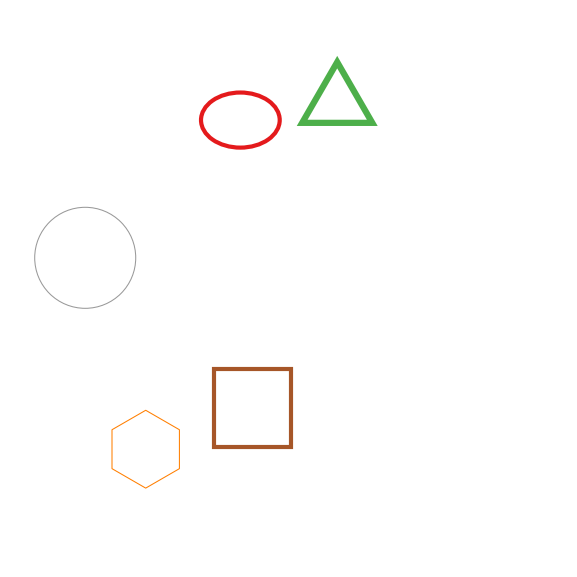[{"shape": "oval", "thickness": 2, "radius": 0.34, "center": [0.416, 0.791]}, {"shape": "triangle", "thickness": 3, "radius": 0.35, "center": [0.584, 0.821]}, {"shape": "hexagon", "thickness": 0.5, "radius": 0.34, "center": [0.252, 0.221]}, {"shape": "square", "thickness": 2, "radius": 0.34, "center": [0.437, 0.292]}, {"shape": "circle", "thickness": 0.5, "radius": 0.44, "center": [0.148, 0.553]}]